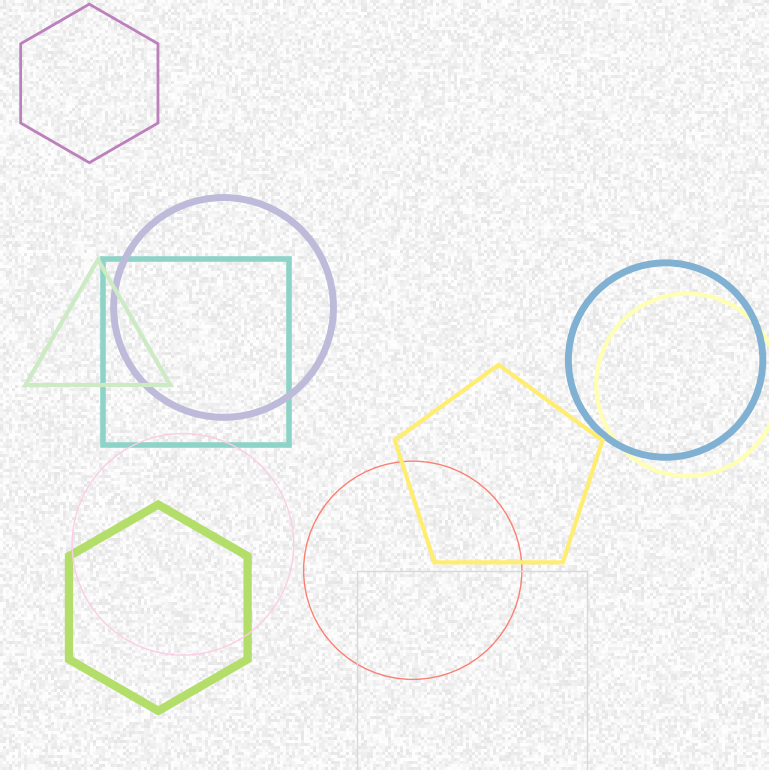[{"shape": "square", "thickness": 2, "radius": 0.6, "center": [0.254, 0.543]}, {"shape": "circle", "thickness": 1.5, "radius": 0.59, "center": [0.893, 0.5]}, {"shape": "circle", "thickness": 2.5, "radius": 0.71, "center": [0.29, 0.601]}, {"shape": "circle", "thickness": 0.5, "radius": 0.71, "center": [0.536, 0.259]}, {"shape": "circle", "thickness": 2.5, "radius": 0.63, "center": [0.864, 0.532]}, {"shape": "hexagon", "thickness": 3, "radius": 0.67, "center": [0.206, 0.211]}, {"shape": "circle", "thickness": 0.5, "radius": 0.72, "center": [0.238, 0.293]}, {"shape": "square", "thickness": 0.5, "radius": 0.75, "center": [0.613, 0.109]}, {"shape": "hexagon", "thickness": 1, "radius": 0.51, "center": [0.116, 0.892]}, {"shape": "triangle", "thickness": 1.5, "radius": 0.54, "center": [0.127, 0.554]}, {"shape": "pentagon", "thickness": 1.5, "radius": 0.71, "center": [0.648, 0.384]}]